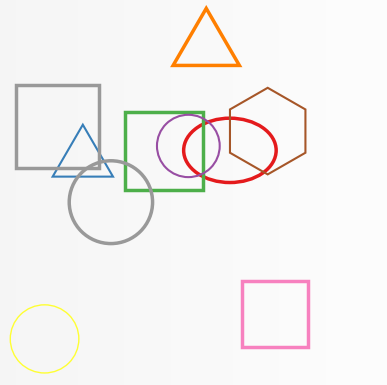[{"shape": "oval", "thickness": 2.5, "radius": 0.6, "center": [0.593, 0.609]}, {"shape": "triangle", "thickness": 1.5, "radius": 0.45, "center": [0.214, 0.586]}, {"shape": "square", "thickness": 2.5, "radius": 0.5, "center": [0.423, 0.608]}, {"shape": "circle", "thickness": 1.5, "radius": 0.4, "center": [0.486, 0.621]}, {"shape": "triangle", "thickness": 2.5, "radius": 0.49, "center": [0.532, 0.879]}, {"shape": "circle", "thickness": 1, "radius": 0.44, "center": [0.115, 0.12]}, {"shape": "hexagon", "thickness": 1.5, "radius": 0.56, "center": [0.691, 0.66]}, {"shape": "square", "thickness": 2.5, "radius": 0.42, "center": [0.709, 0.184]}, {"shape": "square", "thickness": 2.5, "radius": 0.54, "center": [0.148, 0.67]}, {"shape": "circle", "thickness": 2.5, "radius": 0.54, "center": [0.286, 0.475]}]